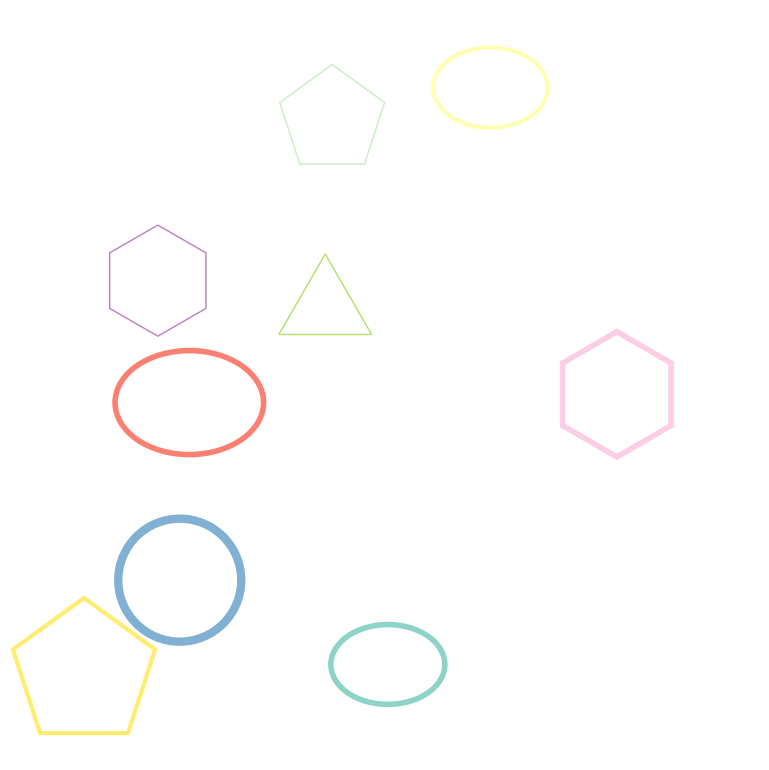[{"shape": "oval", "thickness": 2, "radius": 0.37, "center": [0.504, 0.137]}, {"shape": "oval", "thickness": 1.5, "radius": 0.37, "center": [0.637, 0.886]}, {"shape": "oval", "thickness": 2, "radius": 0.48, "center": [0.246, 0.477]}, {"shape": "circle", "thickness": 3, "radius": 0.4, "center": [0.233, 0.247]}, {"shape": "triangle", "thickness": 0.5, "radius": 0.35, "center": [0.422, 0.6]}, {"shape": "hexagon", "thickness": 2, "radius": 0.41, "center": [0.801, 0.488]}, {"shape": "hexagon", "thickness": 0.5, "radius": 0.36, "center": [0.205, 0.636]}, {"shape": "pentagon", "thickness": 0.5, "radius": 0.36, "center": [0.431, 0.845]}, {"shape": "pentagon", "thickness": 1.5, "radius": 0.49, "center": [0.109, 0.126]}]